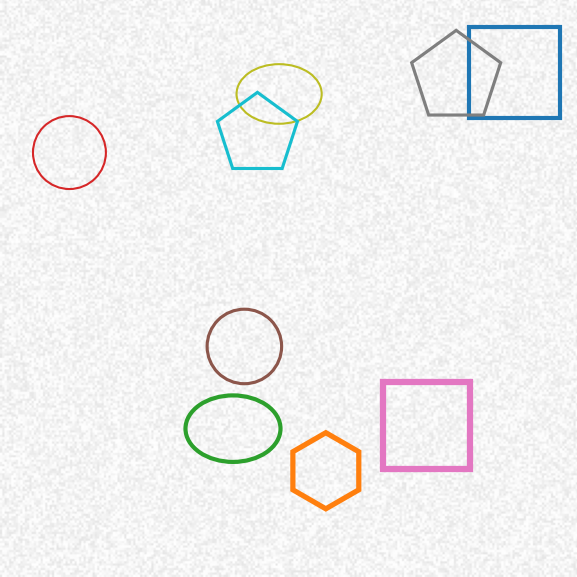[{"shape": "square", "thickness": 2, "radius": 0.39, "center": [0.891, 0.874]}, {"shape": "hexagon", "thickness": 2.5, "radius": 0.33, "center": [0.564, 0.184]}, {"shape": "oval", "thickness": 2, "radius": 0.41, "center": [0.403, 0.257]}, {"shape": "circle", "thickness": 1, "radius": 0.32, "center": [0.12, 0.735]}, {"shape": "circle", "thickness": 1.5, "radius": 0.32, "center": [0.423, 0.399]}, {"shape": "square", "thickness": 3, "radius": 0.38, "center": [0.739, 0.262]}, {"shape": "pentagon", "thickness": 1.5, "radius": 0.41, "center": [0.79, 0.866]}, {"shape": "oval", "thickness": 1, "radius": 0.37, "center": [0.483, 0.836]}, {"shape": "pentagon", "thickness": 1.5, "radius": 0.36, "center": [0.446, 0.766]}]